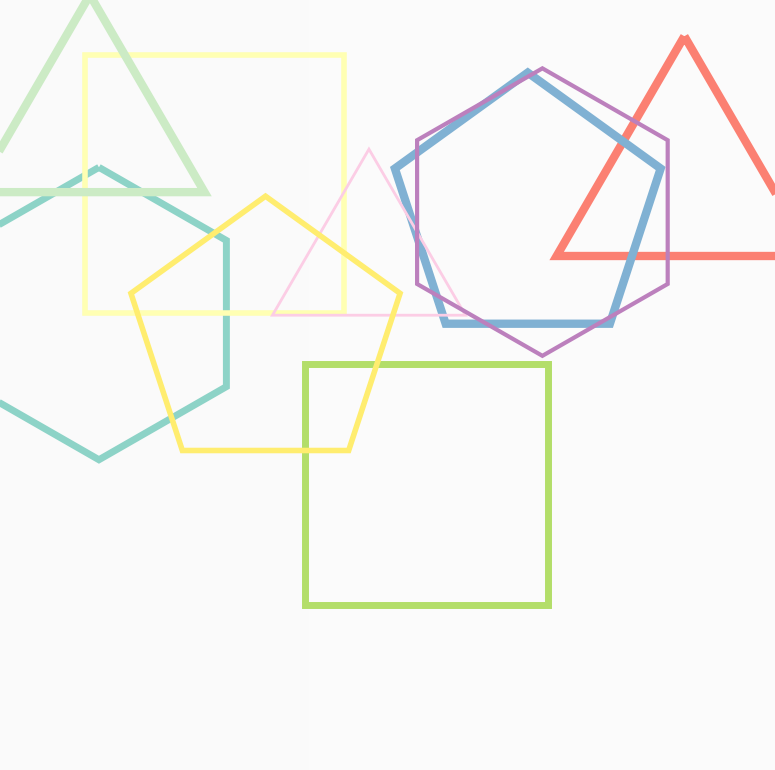[{"shape": "hexagon", "thickness": 2.5, "radius": 0.95, "center": [0.128, 0.593]}, {"shape": "square", "thickness": 2, "radius": 0.84, "center": [0.277, 0.761]}, {"shape": "triangle", "thickness": 3, "radius": 0.95, "center": [0.883, 0.763]}, {"shape": "pentagon", "thickness": 3, "radius": 0.9, "center": [0.681, 0.725]}, {"shape": "square", "thickness": 2.5, "radius": 0.78, "center": [0.55, 0.37]}, {"shape": "triangle", "thickness": 1, "radius": 0.72, "center": [0.476, 0.663]}, {"shape": "hexagon", "thickness": 1.5, "radius": 0.93, "center": [0.7, 0.725]}, {"shape": "triangle", "thickness": 3, "radius": 0.85, "center": [0.116, 0.836]}, {"shape": "pentagon", "thickness": 2, "radius": 0.91, "center": [0.343, 0.563]}]